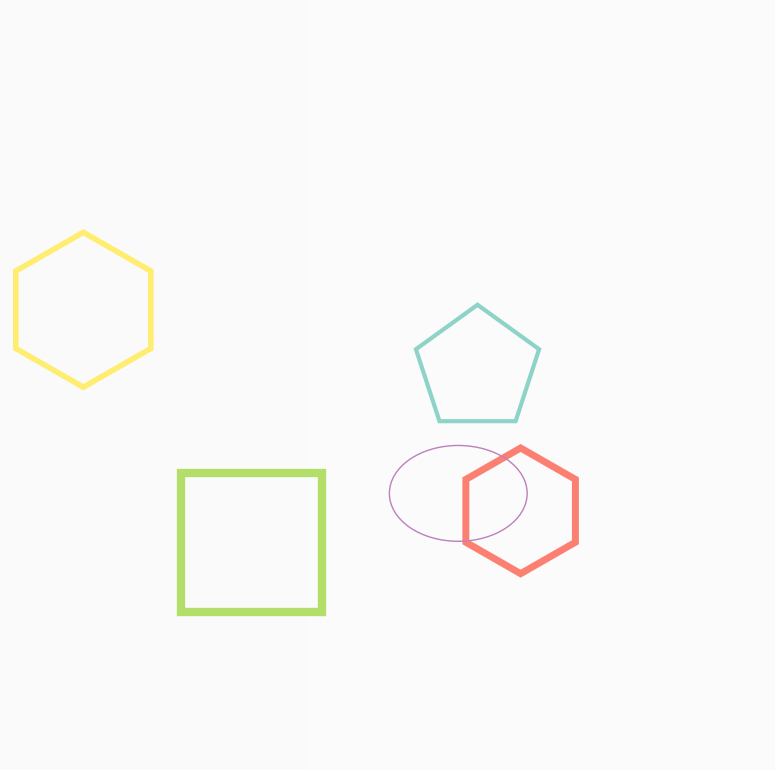[{"shape": "pentagon", "thickness": 1.5, "radius": 0.42, "center": [0.616, 0.521]}, {"shape": "hexagon", "thickness": 2.5, "radius": 0.41, "center": [0.672, 0.337]}, {"shape": "square", "thickness": 3, "radius": 0.45, "center": [0.325, 0.295]}, {"shape": "oval", "thickness": 0.5, "radius": 0.44, "center": [0.591, 0.359]}, {"shape": "hexagon", "thickness": 2, "radius": 0.5, "center": [0.108, 0.598]}]